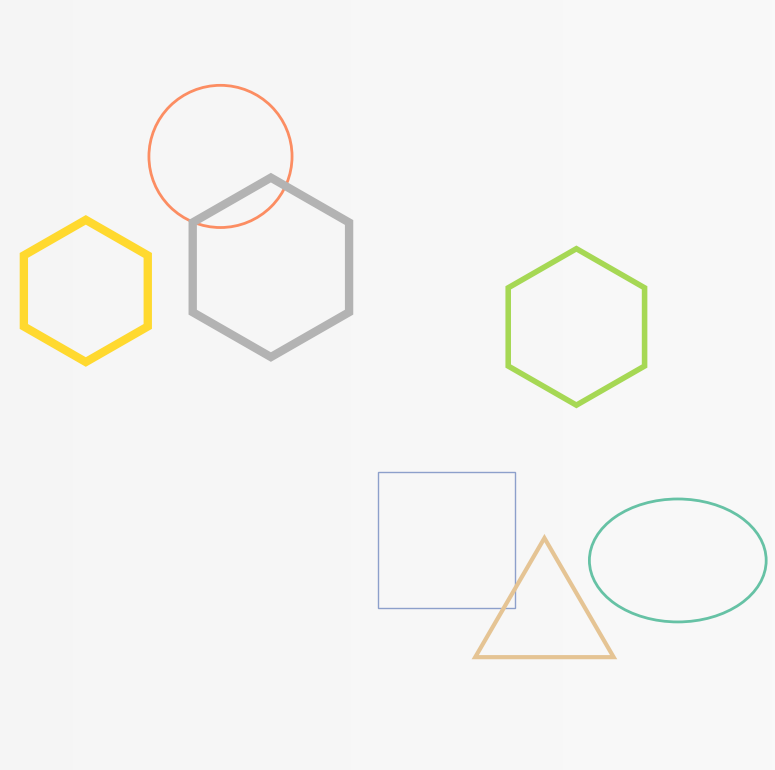[{"shape": "oval", "thickness": 1, "radius": 0.57, "center": [0.875, 0.272]}, {"shape": "circle", "thickness": 1, "radius": 0.46, "center": [0.285, 0.797]}, {"shape": "square", "thickness": 0.5, "radius": 0.44, "center": [0.577, 0.299]}, {"shape": "hexagon", "thickness": 2, "radius": 0.51, "center": [0.744, 0.575]}, {"shape": "hexagon", "thickness": 3, "radius": 0.46, "center": [0.111, 0.622]}, {"shape": "triangle", "thickness": 1.5, "radius": 0.52, "center": [0.702, 0.198]}, {"shape": "hexagon", "thickness": 3, "radius": 0.58, "center": [0.35, 0.653]}]